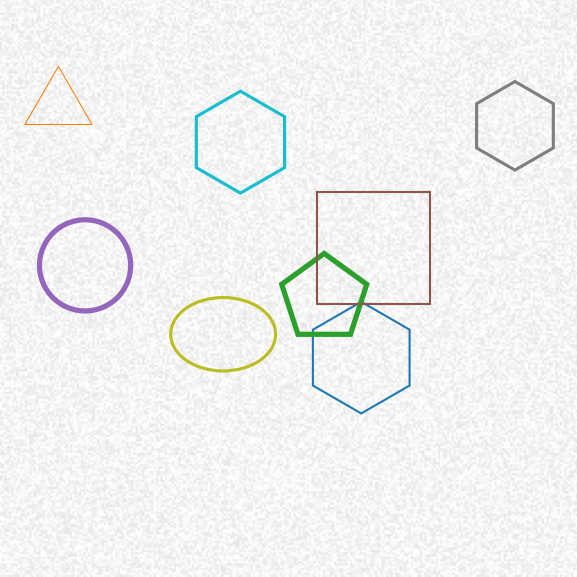[{"shape": "hexagon", "thickness": 1, "radius": 0.48, "center": [0.626, 0.38]}, {"shape": "triangle", "thickness": 0.5, "radius": 0.34, "center": [0.101, 0.817]}, {"shape": "pentagon", "thickness": 2.5, "radius": 0.39, "center": [0.561, 0.483]}, {"shape": "circle", "thickness": 2.5, "radius": 0.39, "center": [0.147, 0.54]}, {"shape": "square", "thickness": 1, "radius": 0.49, "center": [0.647, 0.57]}, {"shape": "hexagon", "thickness": 1.5, "radius": 0.38, "center": [0.892, 0.781]}, {"shape": "oval", "thickness": 1.5, "radius": 0.45, "center": [0.386, 0.42]}, {"shape": "hexagon", "thickness": 1.5, "radius": 0.44, "center": [0.416, 0.753]}]